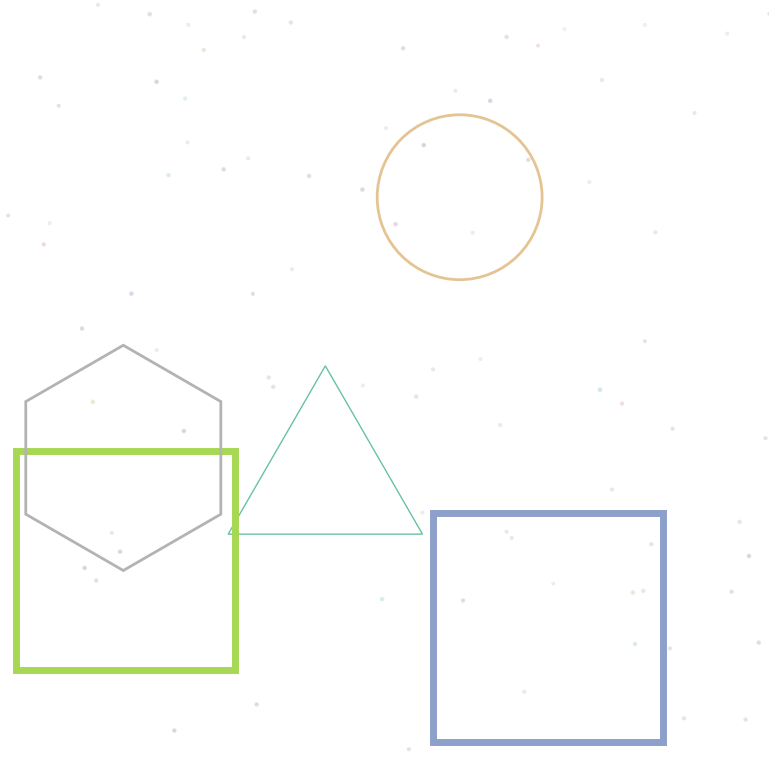[{"shape": "triangle", "thickness": 0.5, "radius": 0.73, "center": [0.423, 0.379]}, {"shape": "square", "thickness": 2.5, "radius": 0.75, "center": [0.712, 0.185]}, {"shape": "square", "thickness": 2.5, "radius": 0.71, "center": [0.163, 0.272]}, {"shape": "circle", "thickness": 1, "radius": 0.54, "center": [0.597, 0.744]}, {"shape": "hexagon", "thickness": 1, "radius": 0.73, "center": [0.16, 0.405]}]